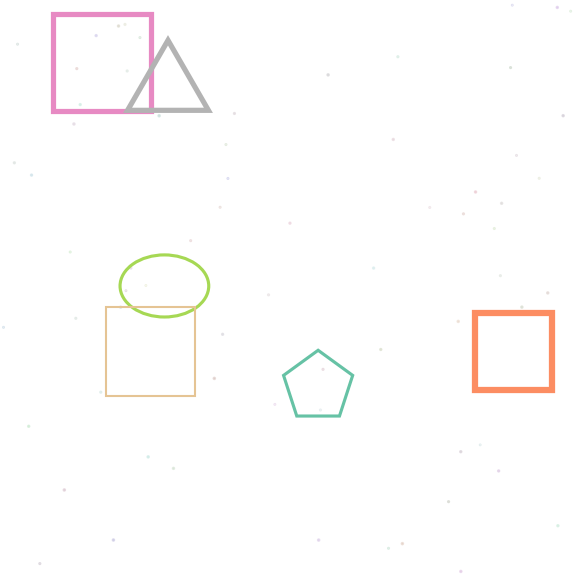[{"shape": "pentagon", "thickness": 1.5, "radius": 0.31, "center": [0.551, 0.33]}, {"shape": "square", "thickness": 3, "radius": 0.33, "center": [0.889, 0.391]}, {"shape": "square", "thickness": 2.5, "radius": 0.42, "center": [0.177, 0.891]}, {"shape": "oval", "thickness": 1.5, "radius": 0.38, "center": [0.285, 0.504]}, {"shape": "square", "thickness": 1, "radius": 0.39, "center": [0.261, 0.39]}, {"shape": "triangle", "thickness": 2.5, "radius": 0.4, "center": [0.291, 0.849]}]